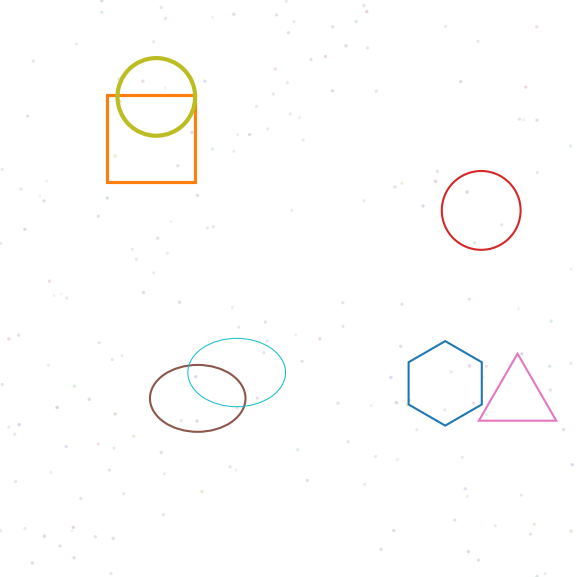[{"shape": "hexagon", "thickness": 1, "radius": 0.37, "center": [0.771, 0.335]}, {"shape": "square", "thickness": 1.5, "radius": 0.38, "center": [0.262, 0.759]}, {"shape": "circle", "thickness": 1, "radius": 0.34, "center": [0.833, 0.635]}, {"shape": "oval", "thickness": 1, "radius": 0.41, "center": [0.342, 0.309]}, {"shape": "triangle", "thickness": 1, "radius": 0.39, "center": [0.896, 0.309]}, {"shape": "circle", "thickness": 2, "radius": 0.34, "center": [0.271, 0.831]}, {"shape": "oval", "thickness": 0.5, "radius": 0.42, "center": [0.41, 0.354]}]